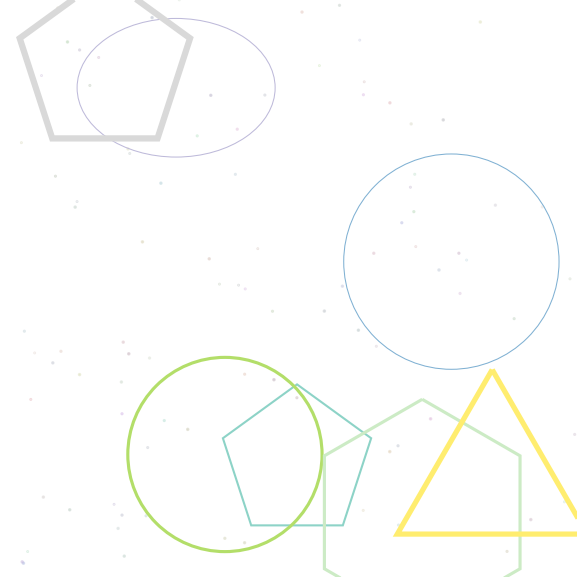[{"shape": "pentagon", "thickness": 1, "radius": 0.67, "center": [0.514, 0.199]}, {"shape": "oval", "thickness": 0.5, "radius": 0.86, "center": [0.305, 0.847]}, {"shape": "circle", "thickness": 0.5, "radius": 0.93, "center": [0.782, 0.546]}, {"shape": "circle", "thickness": 1.5, "radius": 0.84, "center": [0.389, 0.212]}, {"shape": "pentagon", "thickness": 3, "radius": 0.78, "center": [0.182, 0.885]}, {"shape": "hexagon", "thickness": 1.5, "radius": 0.98, "center": [0.731, 0.112]}, {"shape": "triangle", "thickness": 2.5, "radius": 0.95, "center": [0.852, 0.169]}]